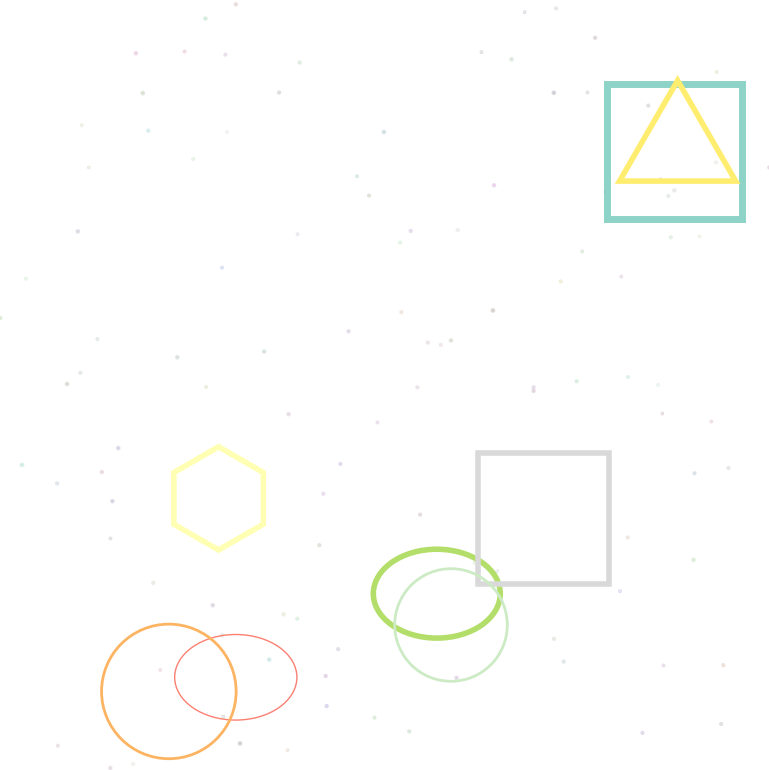[{"shape": "square", "thickness": 2.5, "radius": 0.44, "center": [0.876, 0.803]}, {"shape": "hexagon", "thickness": 2, "radius": 0.34, "center": [0.284, 0.353]}, {"shape": "oval", "thickness": 0.5, "radius": 0.4, "center": [0.306, 0.12]}, {"shape": "circle", "thickness": 1, "radius": 0.44, "center": [0.219, 0.102]}, {"shape": "oval", "thickness": 2, "radius": 0.41, "center": [0.567, 0.229]}, {"shape": "square", "thickness": 2, "radius": 0.42, "center": [0.706, 0.327]}, {"shape": "circle", "thickness": 1, "radius": 0.37, "center": [0.586, 0.188]}, {"shape": "triangle", "thickness": 2, "radius": 0.44, "center": [0.88, 0.808]}]